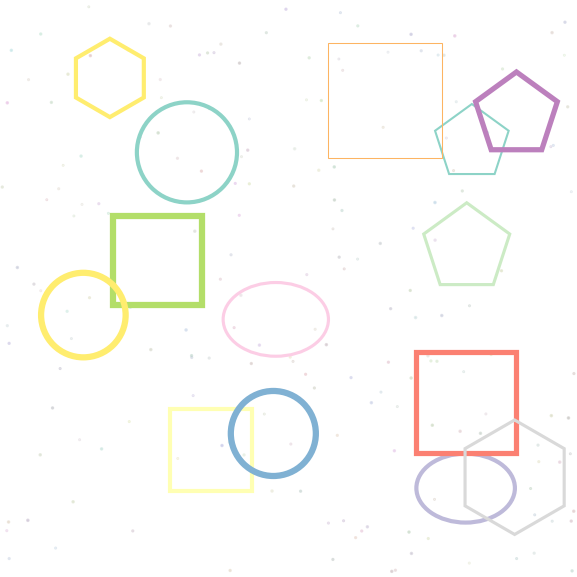[{"shape": "pentagon", "thickness": 1, "radius": 0.34, "center": [0.817, 0.752]}, {"shape": "circle", "thickness": 2, "radius": 0.43, "center": [0.324, 0.735]}, {"shape": "square", "thickness": 2, "radius": 0.36, "center": [0.365, 0.22]}, {"shape": "oval", "thickness": 2, "radius": 0.43, "center": [0.806, 0.154]}, {"shape": "square", "thickness": 2.5, "radius": 0.44, "center": [0.807, 0.302]}, {"shape": "circle", "thickness": 3, "radius": 0.37, "center": [0.473, 0.249]}, {"shape": "square", "thickness": 0.5, "radius": 0.5, "center": [0.667, 0.825]}, {"shape": "square", "thickness": 3, "radius": 0.38, "center": [0.272, 0.548]}, {"shape": "oval", "thickness": 1.5, "radius": 0.46, "center": [0.478, 0.446]}, {"shape": "hexagon", "thickness": 1.5, "radius": 0.5, "center": [0.891, 0.173]}, {"shape": "pentagon", "thickness": 2.5, "radius": 0.37, "center": [0.894, 0.8]}, {"shape": "pentagon", "thickness": 1.5, "radius": 0.39, "center": [0.808, 0.57]}, {"shape": "hexagon", "thickness": 2, "radius": 0.34, "center": [0.19, 0.864]}, {"shape": "circle", "thickness": 3, "radius": 0.37, "center": [0.144, 0.454]}]